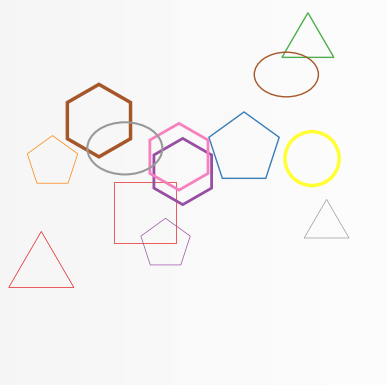[{"shape": "triangle", "thickness": 0.5, "radius": 0.49, "center": [0.107, 0.302]}, {"shape": "square", "thickness": 0.5, "radius": 0.4, "center": [0.375, 0.448]}, {"shape": "pentagon", "thickness": 1, "radius": 0.48, "center": [0.63, 0.614]}, {"shape": "triangle", "thickness": 1, "radius": 0.39, "center": [0.795, 0.89]}, {"shape": "pentagon", "thickness": 0.5, "radius": 0.33, "center": [0.427, 0.366]}, {"shape": "hexagon", "thickness": 2, "radius": 0.43, "center": [0.472, 0.554]}, {"shape": "pentagon", "thickness": 0.5, "radius": 0.34, "center": [0.136, 0.579]}, {"shape": "circle", "thickness": 2.5, "radius": 0.35, "center": [0.805, 0.588]}, {"shape": "hexagon", "thickness": 2.5, "radius": 0.47, "center": [0.255, 0.687]}, {"shape": "oval", "thickness": 1, "radius": 0.41, "center": [0.739, 0.806]}, {"shape": "hexagon", "thickness": 2, "radius": 0.43, "center": [0.462, 0.593]}, {"shape": "triangle", "thickness": 0.5, "radius": 0.33, "center": [0.843, 0.415]}, {"shape": "oval", "thickness": 1.5, "radius": 0.48, "center": [0.322, 0.615]}]